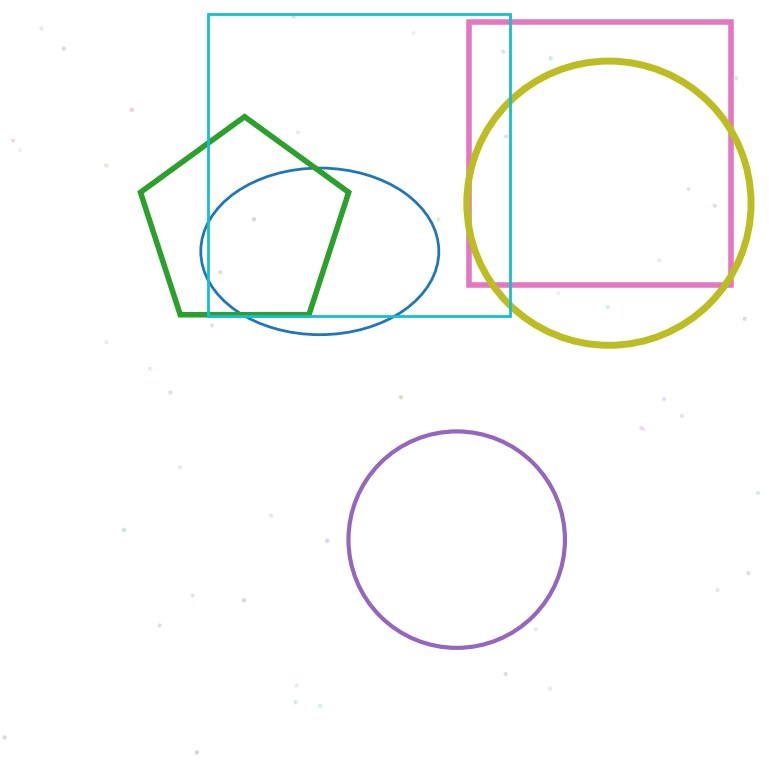[{"shape": "oval", "thickness": 1, "radius": 0.77, "center": [0.415, 0.674]}, {"shape": "pentagon", "thickness": 2, "radius": 0.71, "center": [0.318, 0.706]}, {"shape": "circle", "thickness": 1.5, "radius": 0.7, "center": [0.593, 0.299]}, {"shape": "square", "thickness": 2, "radius": 0.85, "center": [0.779, 0.801]}, {"shape": "circle", "thickness": 2.5, "radius": 0.92, "center": [0.791, 0.736]}, {"shape": "square", "thickness": 1, "radius": 0.98, "center": [0.466, 0.786]}]